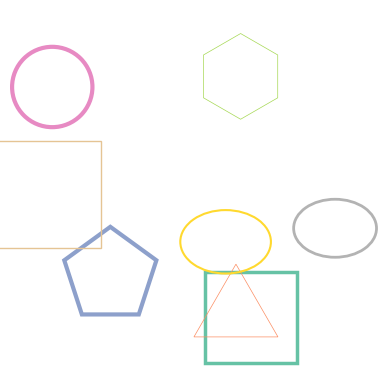[{"shape": "square", "thickness": 2.5, "radius": 0.6, "center": [0.653, 0.175]}, {"shape": "triangle", "thickness": 0.5, "radius": 0.63, "center": [0.613, 0.188]}, {"shape": "pentagon", "thickness": 3, "radius": 0.63, "center": [0.287, 0.285]}, {"shape": "circle", "thickness": 3, "radius": 0.52, "center": [0.136, 0.774]}, {"shape": "hexagon", "thickness": 0.5, "radius": 0.56, "center": [0.625, 0.802]}, {"shape": "oval", "thickness": 1.5, "radius": 0.59, "center": [0.586, 0.372]}, {"shape": "square", "thickness": 1, "radius": 0.7, "center": [0.122, 0.494]}, {"shape": "oval", "thickness": 2, "radius": 0.54, "center": [0.87, 0.407]}]